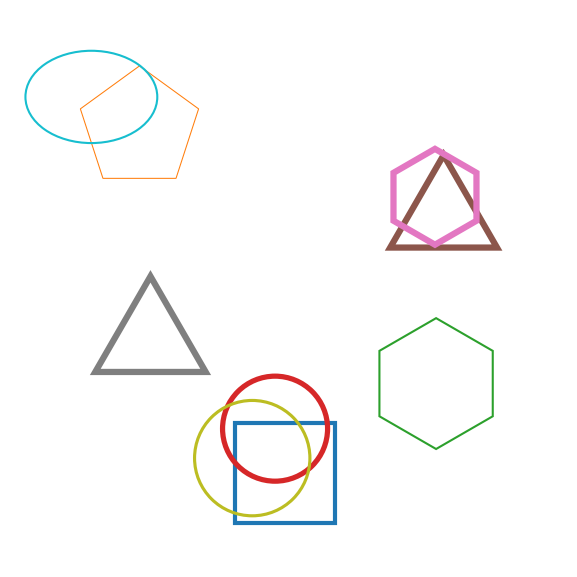[{"shape": "square", "thickness": 2, "radius": 0.43, "center": [0.493, 0.18]}, {"shape": "pentagon", "thickness": 0.5, "radius": 0.54, "center": [0.242, 0.777]}, {"shape": "hexagon", "thickness": 1, "radius": 0.57, "center": [0.755, 0.335]}, {"shape": "circle", "thickness": 2.5, "radius": 0.45, "center": [0.476, 0.257]}, {"shape": "triangle", "thickness": 3, "radius": 0.53, "center": [0.768, 0.624]}, {"shape": "hexagon", "thickness": 3, "radius": 0.41, "center": [0.753, 0.658]}, {"shape": "triangle", "thickness": 3, "radius": 0.55, "center": [0.261, 0.41]}, {"shape": "circle", "thickness": 1.5, "radius": 0.5, "center": [0.437, 0.206]}, {"shape": "oval", "thickness": 1, "radius": 0.57, "center": [0.158, 0.831]}]